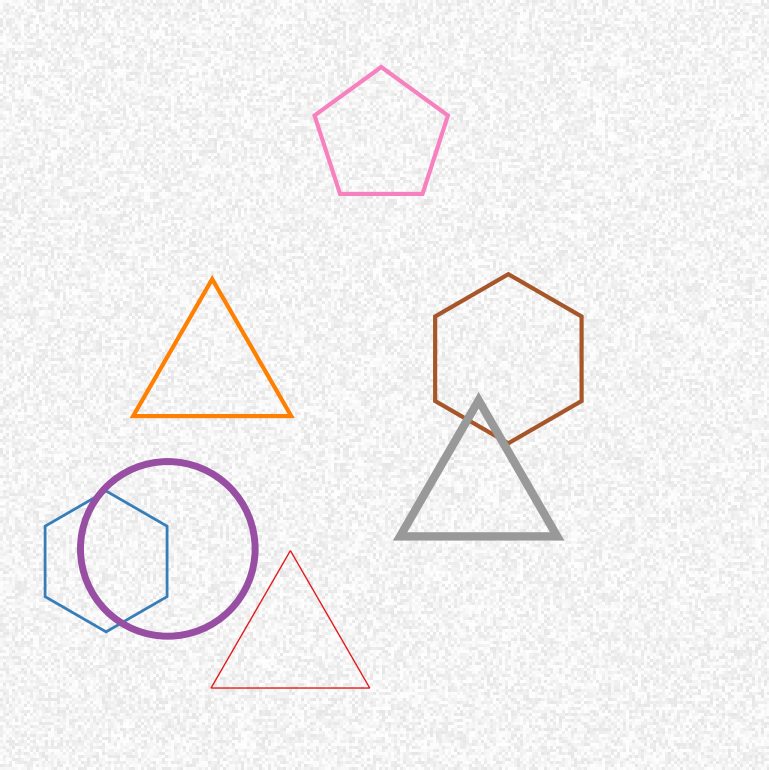[{"shape": "triangle", "thickness": 0.5, "radius": 0.59, "center": [0.377, 0.166]}, {"shape": "hexagon", "thickness": 1, "radius": 0.46, "center": [0.138, 0.271]}, {"shape": "circle", "thickness": 2.5, "radius": 0.57, "center": [0.218, 0.287]}, {"shape": "triangle", "thickness": 1.5, "radius": 0.59, "center": [0.276, 0.519]}, {"shape": "hexagon", "thickness": 1.5, "radius": 0.55, "center": [0.66, 0.534]}, {"shape": "pentagon", "thickness": 1.5, "radius": 0.46, "center": [0.495, 0.822]}, {"shape": "triangle", "thickness": 3, "radius": 0.59, "center": [0.622, 0.362]}]